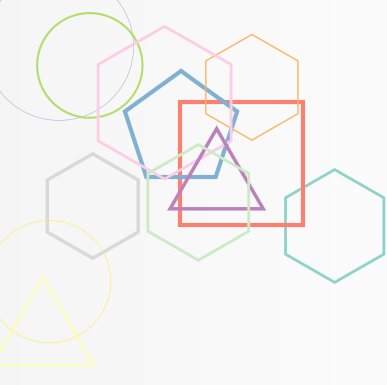[{"shape": "hexagon", "thickness": 2, "radius": 0.73, "center": [0.864, 0.413]}, {"shape": "triangle", "thickness": 1.5, "radius": 0.76, "center": [0.111, 0.128]}, {"shape": "circle", "thickness": 0.5, "radius": 0.96, "center": [0.153, 0.879]}, {"shape": "square", "thickness": 3, "radius": 0.8, "center": [0.623, 0.575]}, {"shape": "pentagon", "thickness": 3, "radius": 0.76, "center": [0.467, 0.663]}, {"shape": "hexagon", "thickness": 1, "radius": 0.69, "center": [0.65, 0.773]}, {"shape": "circle", "thickness": 1.5, "radius": 0.68, "center": [0.232, 0.83]}, {"shape": "hexagon", "thickness": 2, "radius": 0.99, "center": [0.425, 0.733]}, {"shape": "hexagon", "thickness": 2.5, "radius": 0.68, "center": [0.239, 0.465]}, {"shape": "triangle", "thickness": 2.5, "radius": 0.69, "center": [0.559, 0.527]}, {"shape": "hexagon", "thickness": 2, "radius": 0.75, "center": [0.512, 0.474]}, {"shape": "circle", "thickness": 0.5, "radius": 0.8, "center": [0.127, 0.269]}]